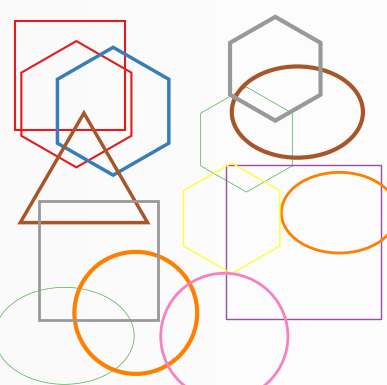[{"shape": "hexagon", "thickness": 1.5, "radius": 0.82, "center": [0.197, 0.729]}, {"shape": "square", "thickness": 1.5, "radius": 0.71, "center": [0.181, 0.803]}, {"shape": "hexagon", "thickness": 2.5, "radius": 0.83, "center": [0.292, 0.711]}, {"shape": "oval", "thickness": 0.5, "radius": 0.9, "center": [0.166, 0.128]}, {"shape": "hexagon", "thickness": 0.5, "radius": 0.68, "center": [0.636, 0.638]}, {"shape": "square", "thickness": 1, "radius": 1.0, "center": [0.783, 0.371]}, {"shape": "oval", "thickness": 2, "radius": 0.75, "center": [0.876, 0.448]}, {"shape": "circle", "thickness": 3, "radius": 0.79, "center": [0.35, 0.187]}, {"shape": "hexagon", "thickness": 1, "radius": 0.72, "center": [0.598, 0.433]}, {"shape": "oval", "thickness": 3, "radius": 0.85, "center": [0.767, 0.709]}, {"shape": "triangle", "thickness": 2.5, "radius": 0.95, "center": [0.217, 0.517]}, {"shape": "circle", "thickness": 2, "radius": 0.82, "center": [0.579, 0.126]}, {"shape": "hexagon", "thickness": 3, "radius": 0.67, "center": [0.71, 0.821]}, {"shape": "square", "thickness": 2, "radius": 0.77, "center": [0.254, 0.324]}]